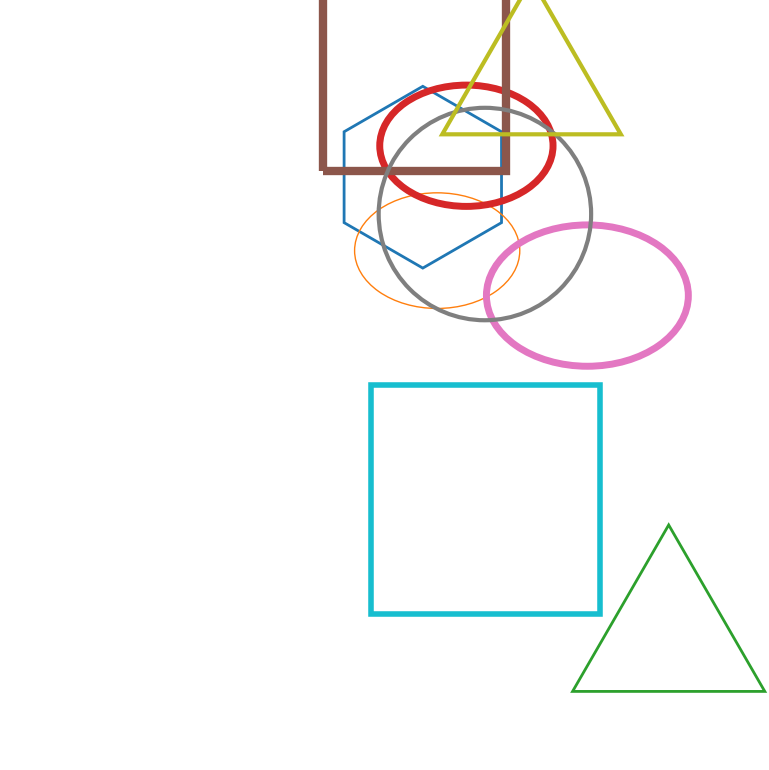[{"shape": "hexagon", "thickness": 1, "radius": 0.59, "center": [0.549, 0.77]}, {"shape": "oval", "thickness": 0.5, "radius": 0.54, "center": [0.568, 0.674]}, {"shape": "triangle", "thickness": 1, "radius": 0.72, "center": [0.868, 0.174]}, {"shape": "oval", "thickness": 2.5, "radius": 0.56, "center": [0.606, 0.811]}, {"shape": "square", "thickness": 3, "radius": 0.59, "center": [0.539, 0.896]}, {"shape": "oval", "thickness": 2.5, "radius": 0.66, "center": [0.763, 0.616]}, {"shape": "circle", "thickness": 1.5, "radius": 0.69, "center": [0.63, 0.722]}, {"shape": "triangle", "thickness": 1.5, "radius": 0.67, "center": [0.69, 0.893]}, {"shape": "square", "thickness": 2, "radius": 0.74, "center": [0.63, 0.351]}]